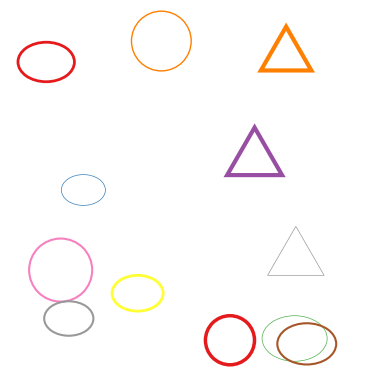[{"shape": "circle", "thickness": 2.5, "radius": 0.32, "center": [0.597, 0.116]}, {"shape": "oval", "thickness": 2, "radius": 0.37, "center": [0.12, 0.839]}, {"shape": "oval", "thickness": 0.5, "radius": 0.29, "center": [0.217, 0.506]}, {"shape": "oval", "thickness": 0.5, "radius": 0.42, "center": [0.765, 0.121]}, {"shape": "triangle", "thickness": 3, "radius": 0.41, "center": [0.661, 0.586]}, {"shape": "triangle", "thickness": 3, "radius": 0.38, "center": [0.743, 0.855]}, {"shape": "circle", "thickness": 1, "radius": 0.39, "center": [0.419, 0.893]}, {"shape": "oval", "thickness": 2, "radius": 0.33, "center": [0.357, 0.238]}, {"shape": "oval", "thickness": 1.5, "radius": 0.38, "center": [0.797, 0.107]}, {"shape": "circle", "thickness": 1.5, "radius": 0.41, "center": [0.158, 0.298]}, {"shape": "oval", "thickness": 1.5, "radius": 0.32, "center": [0.179, 0.173]}, {"shape": "triangle", "thickness": 0.5, "radius": 0.42, "center": [0.768, 0.327]}]